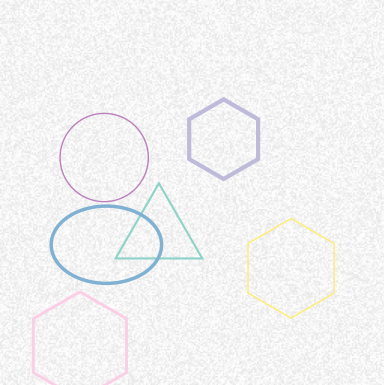[{"shape": "triangle", "thickness": 1.5, "radius": 0.65, "center": [0.413, 0.394]}, {"shape": "hexagon", "thickness": 3, "radius": 0.52, "center": [0.581, 0.638]}, {"shape": "oval", "thickness": 2.5, "radius": 0.72, "center": [0.276, 0.364]}, {"shape": "hexagon", "thickness": 2, "radius": 0.7, "center": [0.208, 0.102]}, {"shape": "circle", "thickness": 1, "radius": 0.57, "center": [0.271, 0.591]}, {"shape": "hexagon", "thickness": 1, "radius": 0.65, "center": [0.756, 0.303]}]